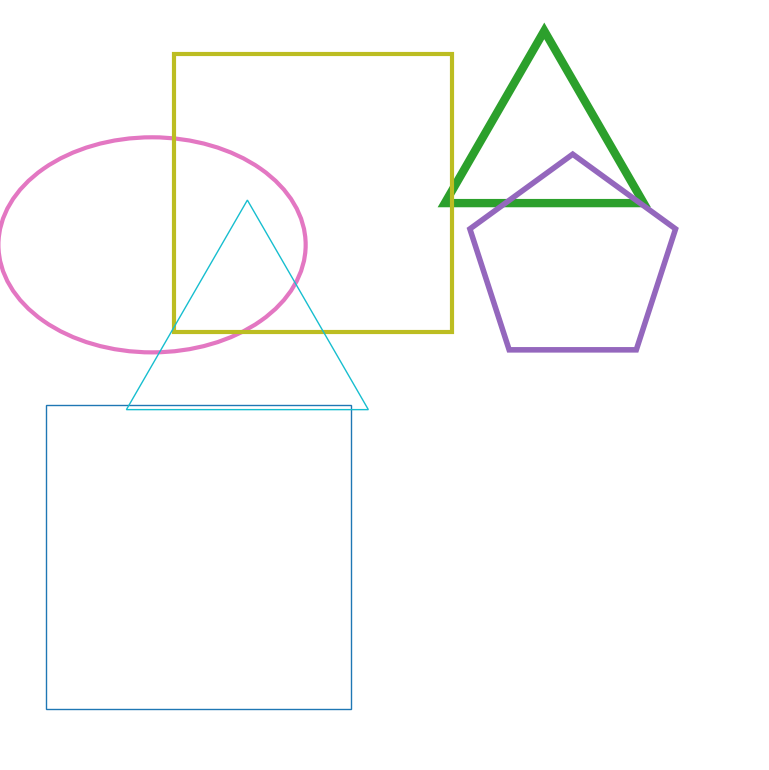[{"shape": "square", "thickness": 0.5, "radius": 0.99, "center": [0.258, 0.276]}, {"shape": "triangle", "thickness": 3, "radius": 0.75, "center": [0.707, 0.811]}, {"shape": "pentagon", "thickness": 2, "radius": 0.7, "center": [0.744, 0.659]}, {"shape": "oval", "thickness": 1.5, "radius": 1.0, "center": [0.197, 0.682]}, {"shape": "square", "thickness": 1.5, "radius": 0.9, "center": [0.407, 0.749]}, {"shape": "triangle", "thickness": 0.5, "radius": 0.91, "center": [0.321, 0.559]}]